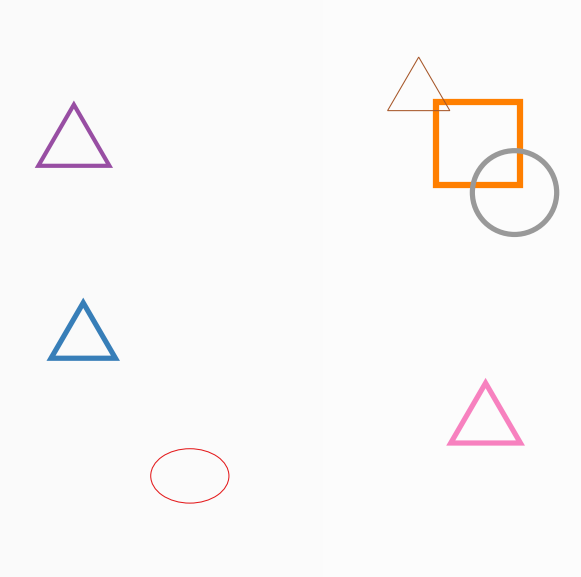[{"shape": "oval", "thickness": 0.5, "radius": 0.34, "center": [0.327, 0.175]}, {"shape": "triangle", "thickness": 2.5, "radius": 0.32, "center": [0.143, 0.411]}, {"shape": "triangle", "thickness": 2, "radius": 0.35, "center": [0.127, 0.747]}, {"shape": "square", "thickness": 3, "radius": 0.36, "center": [0.822, 0.75]}, {"shape": "triangle", "thickness": 0.5, "radius": 0.31, "center": [0.72, 0.838]}, {"shape": "triangle", "thickness": 2.5, "radius": 0.35, "center": [0.835, 0.267]}, {"shape": "circle", "thickness": 2.5, "radius": 0.36, "center": [0.885, 0.666]}]